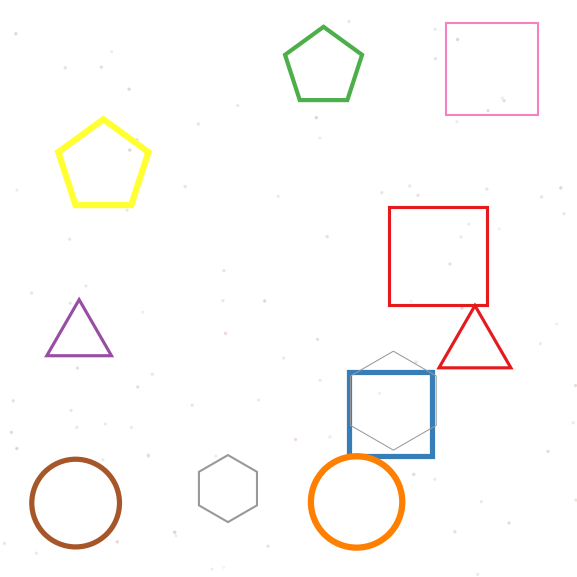[{"shape": "triangle", "thickness": 1.5, "radius": 0.36, "center": [0.822, 0.398]}, {"shape": "square", "thickness": 1.5, "radius": 0.42, "center": [0.758, 0.556]}, {"shape": "square", "thickness": 2.5, "radius": 0.36, "center": [0.676, 0.282]}, {"shape": "pentagon", "thickness": 2, "radius": 0.35, "center": [0.56, 0.883]}, {"shape": "triangle", "thickness": 1.5, "radius": 0.32, "center": [0.137, 0.416]}, {"shape": "circle", "thickness": 3, "radius": 0.4, "center": [0.617, 0.13]}, {"shape": "pentagon", "thickness": 3, "radius": 0.41, "center": [0.179, 0.71]}, {"shape": "circle", "thickness": 2.5, "radius": 0.38, "center": [0.131, 0.128]}, {"shape": "square", "thickness": 1, "radius": 0.4, "center": [0.852, 0.88]}, {"shape": "hexagon", "thickness": 0.5, "radius": 0.43, "center": [0.681, 0.305]}, {"shape": "hexagon", "thickness": 1, "radius": 0.29, "center": [0.395, 0.153]}]